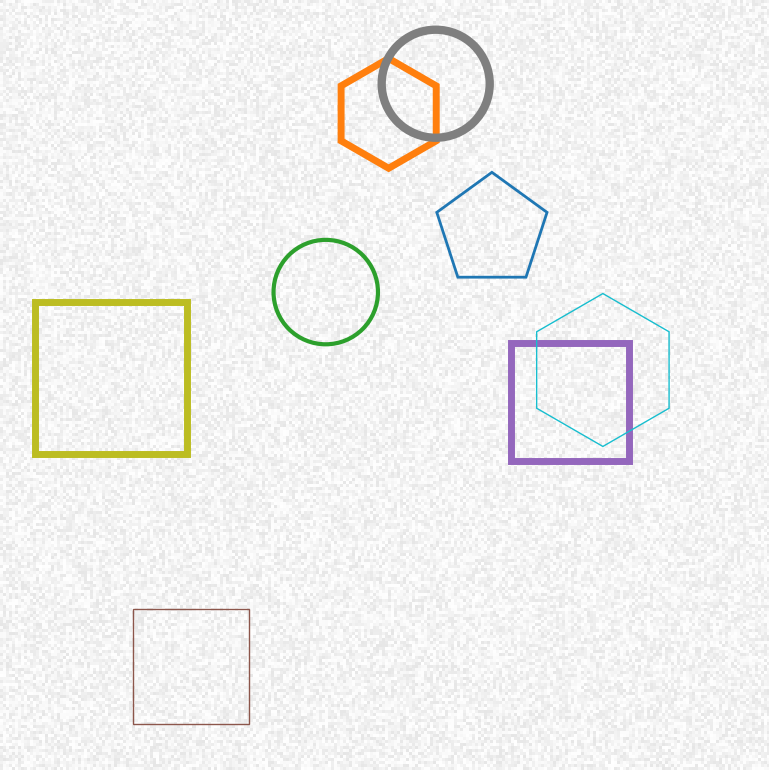[{"shape": "pentagon", "thickness": 1, "radius": 0.38, "center": [0.639, 0.701]}, {"shape": "hexagon", "thickness": 2.5, "radius": 0.36, "center": [0.505, 0.853]}, {"shape": "circle", "thickness": 1.5, "radius": 0.34, "center": [0.423, 0.621]}, {"shape": "square", "thickness": 2.5, "radius": 0.38, "center": [0.741, 0.478]}, {"shape": "square", "thickness": 0.5, "radius": 0.37, "center": [0.248, 0.134]}, {"shape": "circle", "thickness": 3, "radius": 0.35, "center": [0.566, 0.891]}, {"shape": "square", "thickness": 2.5, "radius": 0.49, "center": [0.144, 0.509]}, {"shape": "hexagon", "thickness": 0.5, "radius": 0.5, "center": [0.783, 0.519]}]